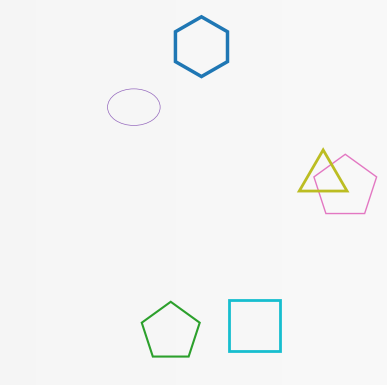[{"shape": "hexagon", "thickness": 2.5, "radius": 0.39, "center": [0.52, 0.879]}, {"shape": "pentagon", "thickness": 1.5, "radius": 0.39, "center": [0.441, 0.137]}, {"shape": "oval", "thickness": 0.5, "radius": 0.34, "center": [0.345, 0.722]}, {"shape": "pentagon", "thickness": 1, "radius": 0.43, "center": [0.891, 0.514]}, {"shape": "triangle", "thickness": 2, "radius": 0.36, "center": [0.834, 0.539]}, {"shape": "square", "thickness": 2, "radius": 0.33, "center": [0.657, 0.154]}]